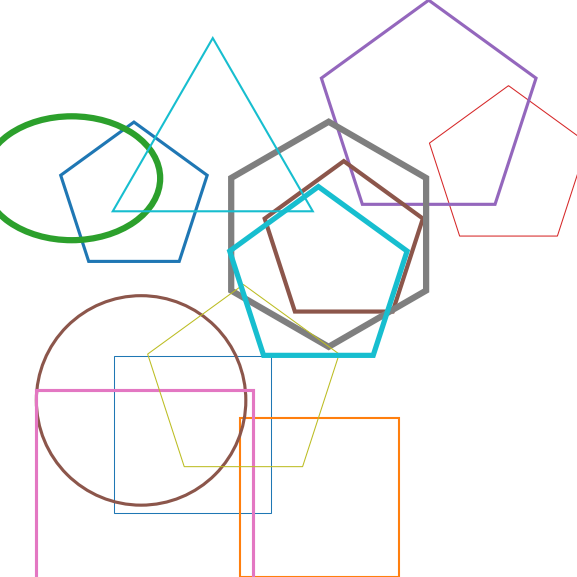[{"shape": "square", "thickness": 0.5, "radius": 0.68, "center": [0.333, 0.247]}, {"shape": "pentagon", "thickness": 1.5, "radius": 0.67, "center": [0.232, 0.654]}, {"shape": "square", "thickness": 1, "radius": 0.69, "center": [0.553, 0.137]}, {"shape": "oval", "thickness": 3, "radius": 0.77, "center": [0.124, 0.69]}, {"shape": "pentagon", "thickness": 0.5, "radius": 0.72, "center": [0.881, 0.707]}, {"shape": "pentagon", "thickness": 1.5, "radius": 0.98, "center": [0.742, 0.803]}, {"shape": "pentagon", "thickness": 2, "radius": 0.72, "center": [0.595, 0.576]}, {"shape": "circle", "thickness": 1.5, "radius": 0.91, "center": [0.244, 0.306]}, {"shape": "square", "thickness": 1.5, "radius": 0.94, "center": [0.25, 0.136]}, {"shape": "hexagon", "thickness": 3, "radius": 0.97, "center": [0.569, 0.593]}, {"shape": "pentagon", "thickness": 0.5, "radius": 0.87, "center": [0.421, 0.332]}, {"shape": "pentagon", "thickness": 2.5, "radius": 0.81, "center": [0.551, 0.514]}, {"shape": "triangle", "thickness": 1, "radius": 1.0, "center": [0.368, 0.733]}]